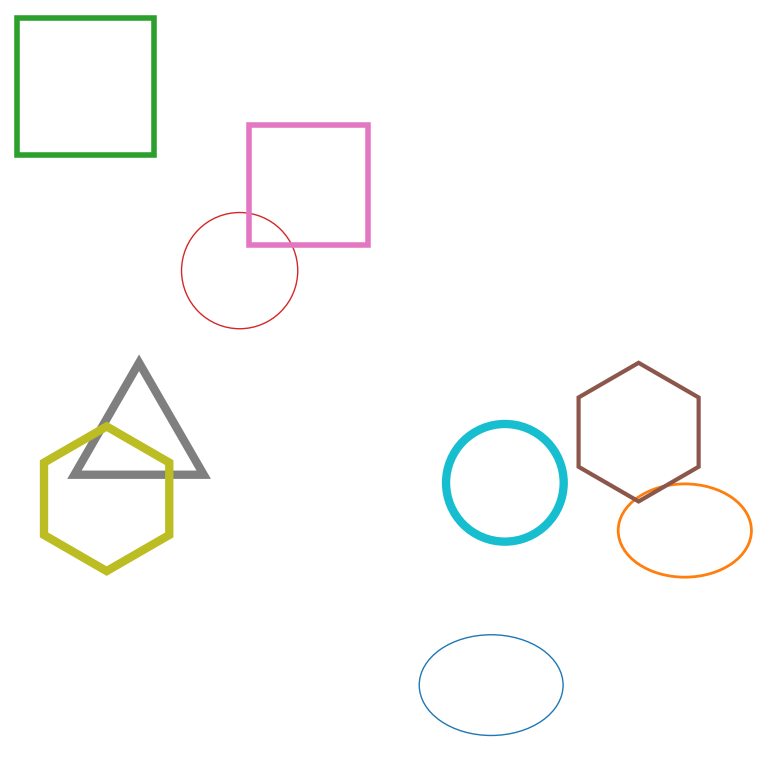[{"shape": "oval", "thickness": 0.5, "radius": 0.47, "center": [0.638, 0.11]}, {"shape": "oval", "thickness": 1, "radius": 0.43, "center": [0.889, 0.311]}, {"shape": "square", "thickness": 2, "radius": 0.45, "center": [0.111, 0.887]}, {"shape": "circle", "thickness": 0.5, "radius": 0.38, "center": [0.311, 0.649]}, {"shape": "hexagon", "thickness": 1.5, "radius": 0.45, "center": [0.829, 0.439]}, {"shape": "square", "thickness": 2, "radius": 0.39, "center": [0.401, 0.76]}, {"shape": "triangle", "thickness": 3, "radius": 0.48, "center": [0.181, 0.432]}, {"shape": "hexagon", "thickness": 3, "radius": 0.47, "center": [0.138, 0.352]}, {"shape": "circle", "thickness": 3, "radius": 0.38, "center": [0.656, 0.373]}]